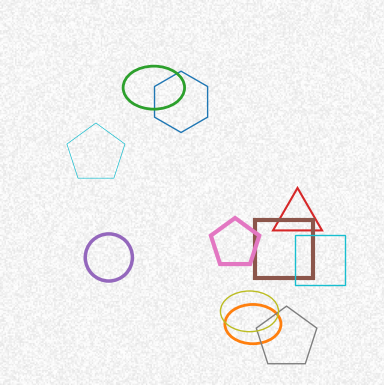[{"shape": "hexagon", "thickness": 1, "radius": 0.4, "center": [0.47, 0.736]}, {"shape": "oval", "thickness": 2, "radius": 0.36, "center": [0.657, 0.158]}, {"shape": "oval", "thickness": 2, "radius": 0.4, "center": [0.4, 0.772]}, {"shape": "triangle", "thickness": 1.5, "radius": 0.37, "center": [0.773, 0.438]}, {"shape": "circle", "thickness": 2.5, "radius": 0.31, "center": [0.283, 0.331]}, {"shape": "square", "thickness": 3, "radius": 0.37, "center": [0.737, 0.353]}, {"shape": "pentagon", "thickness": 3, "radius": 0.33, "center": [0.611, 0.368]}, {"shape": "pentagon", "thickness": 1, "radius": 0.41, "center": [0.744, 0.122]}, {"shape": "oval", "thickness": 1, "radius": 0.38, "center": [0.648, 0.191]}, {"shape": "square", "thickness": 1, "radius": 0.33, "center": [0.831, 0.325]}, {"shape": "pentagon", "thickness": 0.5, "radius": 0.4, "center": [0.249, 0.601]}]